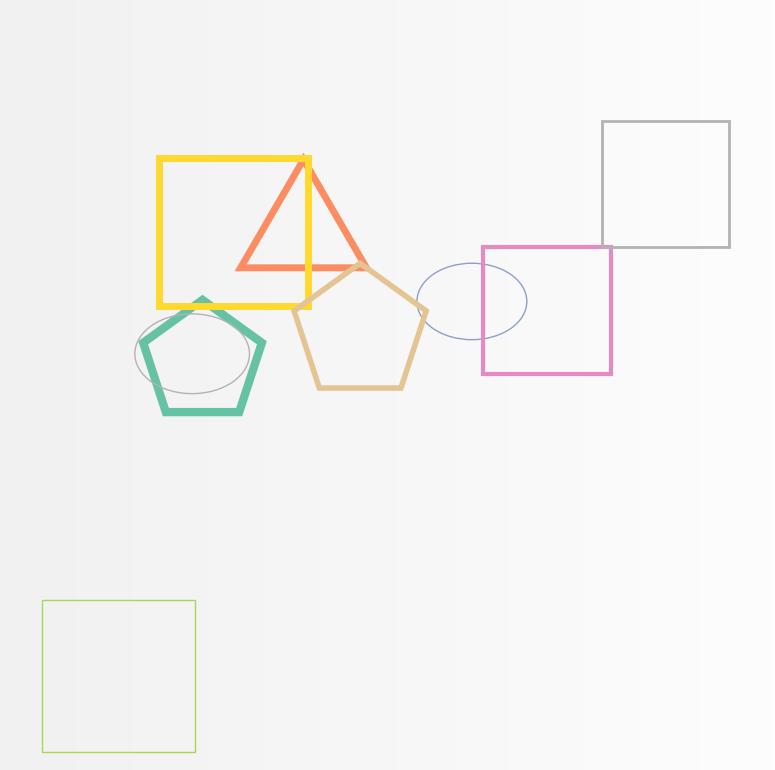[{"shape": "pentagon", "thickness": 3, "radius": 0.4, "center": [0.261, 0.53]}, {"shape": "triangle", "thickness": 2.5, "radius": 0.47, "center": [0.392, 0.699]}, {"shape": "oval", "thickness": 0.5, "radius": 0.35, "center": [0.609, 0.608]}, {"shape": "square", "thickness": 1.5, "radius": 0.41, "center": [0.706, 0.597]}, {"shape": "square", "thickness": 0.5, "radius": 0.49, "center": [0.153, 0.122]}, {"shape": "square", "thickness": 2.5, "radius": 0.48, "center": [0.301, 0.698]}, {"shape": "pentagon", "thickness": 2, "radius": 0.45, "center": [0.465, 0.569]}, {"shape": "oval", "thickness": 0.5, "radius": 0.37, "center": [0.248, 0.541]}, {"shape": "square", "thickness": 1, "radius": 0.41, "center": [0.859, 0.761]}]